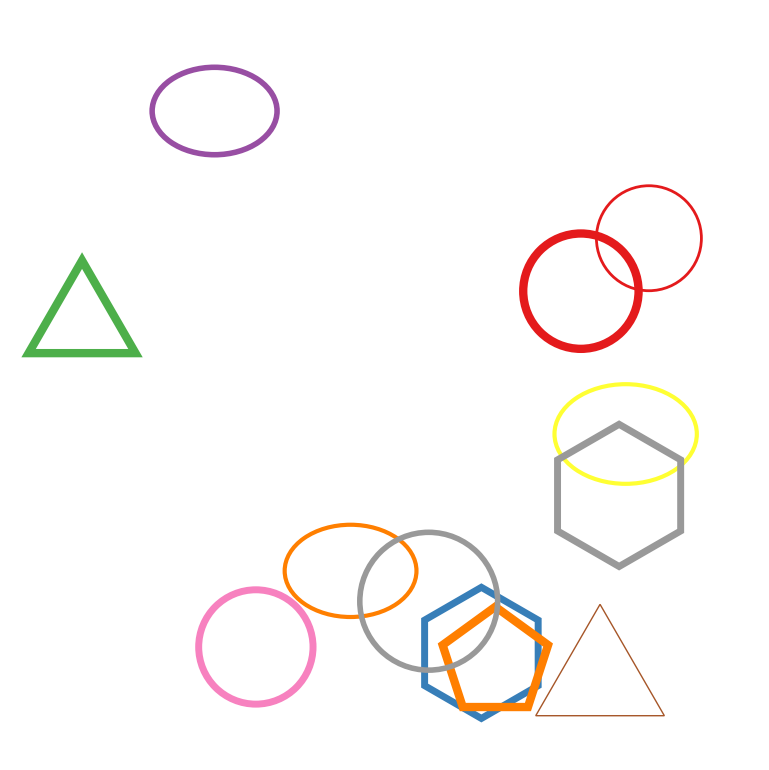[{"shape": "circle", "thickness": 3, "radius": 0.37, "center": [0.754, 0.622]}, {"shape": "circle", "thickness": 1, "radius": 0.34, "center": [0.843, 0.691]}, {"shape": "hexagon", "thickness": 2.5, "radius": 0.43, "center": [0.625, 0.152]}, {"shape": "triangle", "thickness": 3, "radius": 0.4, "center": [0.107, 0.581]}, {"shape": "oval", "thickness": 2, "radius": 0.41, "center": [0.279, 0.856]}, {"shape": "oval", "thickness": 1.5, "radius": 0.43, "center": [0.455, 0.259]}, {"shape": "pentagon", "thickness": 3, "radius": 0.36, "center": [0.643, 0.14]}, {"shape": "oval", "thickness": 1.5, "radius": 0.46, "center": [0.813, 0.436]}, {"shape": "triangle", "thickness": 0.5, "radius": 0.48, "center": [0.779, 0.119]}, {"shape": "circle", "thickness": 2.5, "radius": 0.37, "center": [0.332, 0.16]}, {"shape": "hexagon", "thickness": 2.5, "radius": 0.46, "center": [0.804, 0.357]}, {"shape": "circle", "thickness": 2, "radius": 0.45, "center": [0.557, 0.219]}]